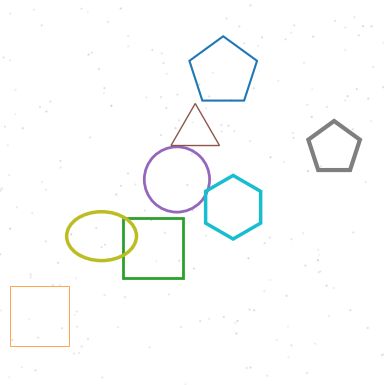[{"shape": "pentagon", "thickness": 1.5, "radius": 0.46, "center": [0.58, 0.813]}, {"shape": "square", "thickness": 0.5, "radius": 0.39, "center": [0.102, 0.179]}, {"shape": "square", "thickness": 2, "radius": 0.39, "center": [0.396, 0.356]}, {"shape": "circle", "thickness": 2, "radius": 0.42, "center": [0.46, 0.534]}, {"shape": "triangle", "thickness": 1, "radius": 0.36, "center": [0.507, 0.658]}, {"shape": "pentagon", "thickness": 3, "radius": 0.35, "center": [0.868, 0.615]}, {"shape": "oval", "thickness": 2.5, "radius": 0.45, "center": [0.264, 0.387]}, {"shape": "hexagon", "thickness": 2.5, "radius": 0.41, "center": [0.606, 0.462]}]